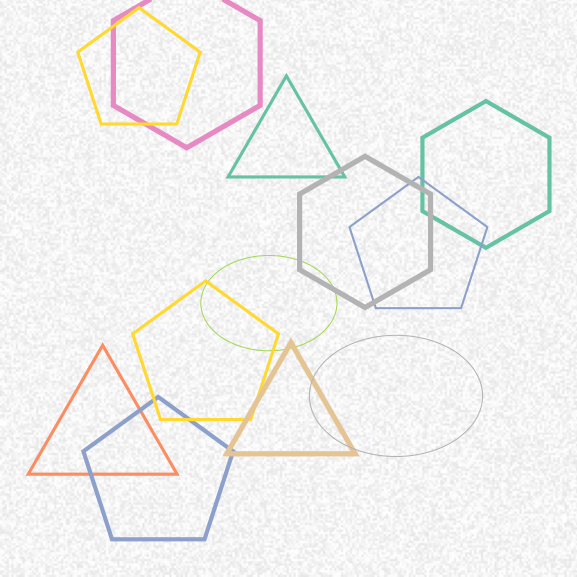[{"shape": "triangle", "thickness": 1.5, "radius": 0.58, "center": [0.496, 0.751]}, {"shape": "hexagon", "thickness": 2, "radius": 0.64, "center": [0.841, 0.697]}, {"shape": "triangle", "thickness": 1.5, "radius": 0.74, "center": [0.178, 0.252]}, {"shape": "pentagon", "thickness": 1, "radius": 0.63, "center": [0.725, 0.567]}, {"shape": "pentagon", "thickness": 2, "radius": 0.68, "center": [0.274, 0.176]}, {"shape": "hexagon", "thickness": 2.5, "radius": 0.73, "center": [0.323, 0.89]}, {"shape": "oval", "thickness": 0.5, "radius": 0.59, "center": [0.466, 0.474]}, {"shape": "pentagon", "thickness": 1.5, "radius": 0.56, "center": [0.241, 0.874]}, {"shape": "pentagon", "thickness": 1.5, "radius": 0.66, "center": [0.356, 0.38]}, {"shape": "triangle", "thickness": 2.5, "radius": 0.64, "center": [0.504, 0.278]}, {"shape": "oval", "thickness": 0.5, "radius": 0.75, "center": [0.686, 0.314]}, {"shape": "hexagon", "thickness": 2.5, "radius": 0.65, "center": [0.632, 0.598]}]